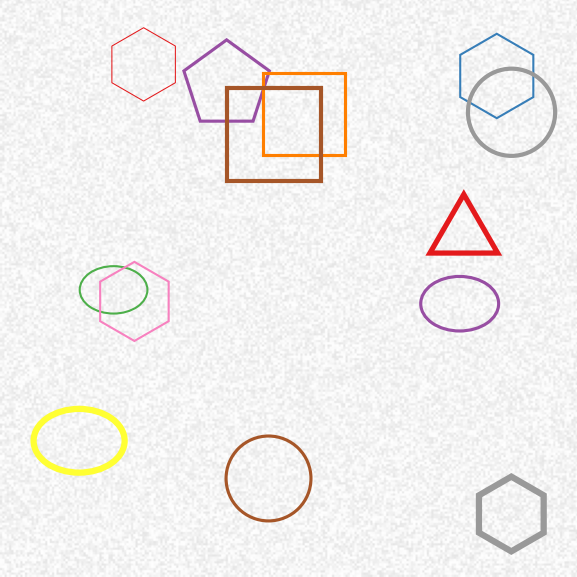[{"shape": "hexagon", "thickness": 0.5, "radius": 0.32, "center": [0.249, 0.888]}, {"shape": "triangle", "thickness": 2.5, "radius": 0.34, "center": [0.803, 0.595]}, {"shape": "hexagon", "thickness": 1, "radius": 0.37, "center": [0.86, 0.868]}, {"shape": "oval", "thickness": 1, "radius": 0.29, "center": [0.197, 0.497]}, {"shape": "oval", "thickness": 1.5, "radius": 0.34, "center": [0.796, 0.473]}, {"shape": "pentagon", "thickness": 1.5, "radius": 0.39, "center": [0.392, 0.852]}, {"shape": "square", "thickness": 1.5, "radius": 0.36, "center": [0.526, 0.802]}, {"shape": "oval", "thickness": 3, "radius": 0.39, "center": [0.137, 0.236]}, {"shape": "square", "thickness": 2, "radius": 0.4, "center": [0.474, 0.766]}, {"shape": "circle", "thickness": 1.5, "radius": 0.37, "center": [0.465, 0.171]}, {"shape": "hexagon", "thickness": 1, "radius": 0.34, "center": [0.233, 0.477]}, {"shape": "circle", "thickness": 2, "radius": 0.38, "center": [0.886, 0.805]}, {"shape": "hexagon", "thickness": 3, "radius": 0.32, "center": [0.885, 0.109]}]